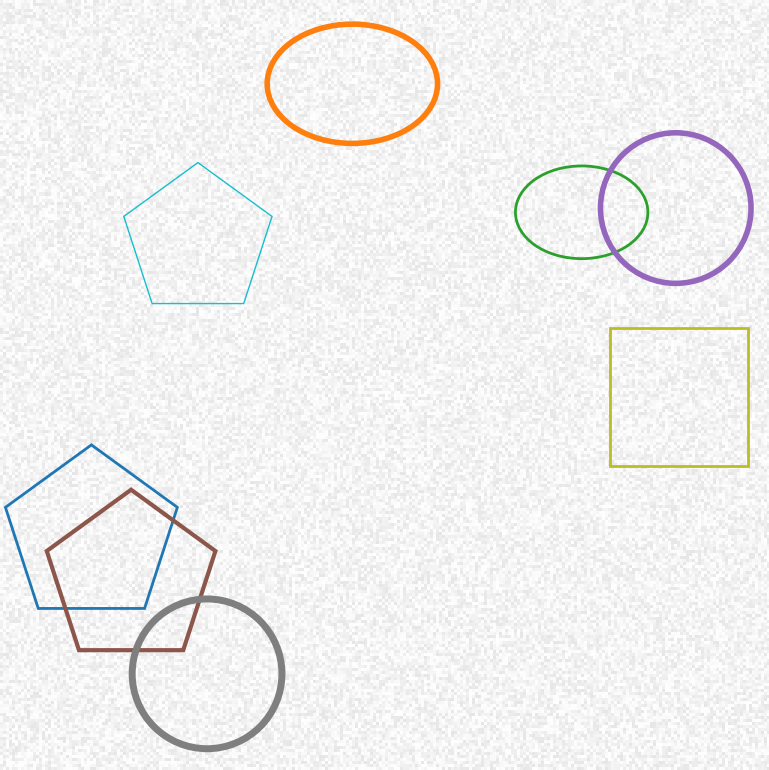[{"shape": "pentagon", "thickness": 1, "radius": 0.59, "center": [0.119, 0.305]}, {"shape": "oval", "thickness": 2, "radius": 0.55, "center": [0.458, 0.891]}, {"shape": "oval", "thickness": 1, "radius": 0.43, "center": [0.755, 0.724]}, {"shape": "circle", "thickness": 2, "radius": 0.49, "center": [0.878, 0.73]}, {"shape": "pentagon", "thickness": 1.5, "radius": 0.58, "center": [0.17, 0.249]}, {"shape": "circle", "thickness": 2.5, "radius": 0.49, "center": [0.269, 0.125]}, {"shape": "square", "thickness": 1, "radius": 0.45, "center": [0.882, 0.484]}, {"shape": "pentagon", "thickness": 0.5, "radius": 0.51, "center": [0.257, 0.688]}]